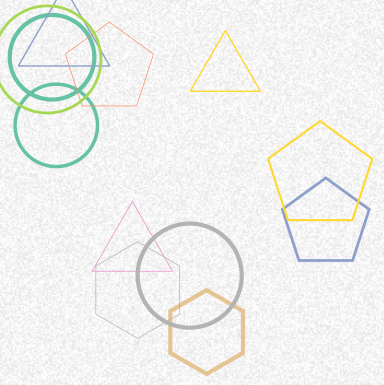[{"shape": "circle", "thickness": 2.5, "radius": 0.54, "center": [0.146, 0.674]}, {"shape": "circle", "thickness": 3, "radius": 0.55, "center": [0.135, 0.851]}, {"shape": "pentagon", "thickness": 0.5, "radius": 0.6, "center": [0.284, 0.822]}, {"shape": "triangle", "thickness": 1, "radius": 0.69, "center": [0.166, 0.897]}, {"shape": "pentagon", "thickness": 2, "radius": 0.59, "center": [0.846, 0.419]}, {"shape": "triangle", "thickness": 0.5, "radius": 0.6, "center": [0.344, 0.356]}, {"shape": "circle", "thickness": 2, "radius": 0.7, "center": [0.123, 0.846]}, {"shape": "triangle", "thickness": 1, "radius": 0.53, "center": [0.585, 0.815]}, {"shape": "pentagon", "thickness": 1.5, "radius": 0.71, "center": [0.832, 0.543]}, {"shape": "hexagon", "thickness": 3, "radius": 0.54, "center": [0.537, 0.138]}, {"shape": "hexagon", "thickness": 0.5, "radius": 0.63, "center": [0.358, 0.247]}, {"shape": "circle", "thickness": 3, "radius": 0.68, "center": [0.493, 0.284]}]